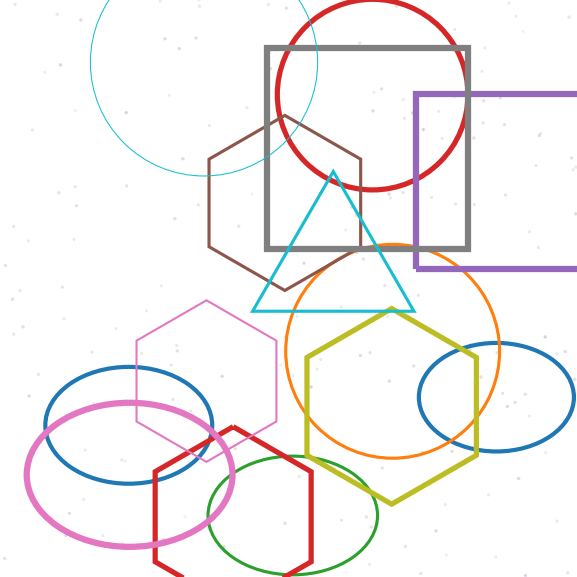[{"shape": "oval", "thickness": 2, "radius": 0.72, "center": [0.223, 0.263]}, {"shape": "oval", "thickness": 2, "radius": 0.67, "center": [0.86, 0.311]}, {"shape": "circle", "thickness": 1.5, "radius": 0.93, "center": [0.68, 0.391]}, {"shape": "oval", "thickness": 1.5, "radius": 0.73, "center": [0.507, 0.107]}, {"shape": "hexagon", "thickness": 2.5, "radius": 0.78, "center": [0.404, 0.104]}, {"shape": "circle", "thickness": 2.5, "radius": 0.83, "center": [0.645, 0.835]}, {"shape": "square", "thickness": 3, "radius": 0.76, "center": [0.871, 0.685]}, {"shape": "hexagon", "thickness": 1.5, "radius": 0.76, "center": [0.493, 0.648]}, {"shape": "oval", "thickness": 3, "radius": 0.89, "center": [0.224, 0.177]}, {"shape": "hexagon", "thickness": 1, "radius": 0.7, "center": [0.358, 0.339]}, {"shape": "square", "thickness": 3, "radius": 0.87, "center": [0.637, 0.741]}, {"shape": "hexagon", "thickness": 2.5, "radius": 0.85, "center": [0.678, 0.295]}, {"shape": "triangle", "thickness": 1.5, "radius": 0.81, "center": [0.577, 0.541]}, {"shape": "circle", "thickness": 0.5, "radius": 0.98, "center": [0.353, 0.891]}]